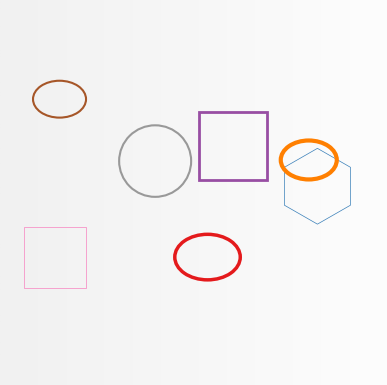[{"shape": "oval", "thickness": 2.5, "radius": 0.42, "center": [0.536, 0.332]}, {"shape": "hexagon", "thickness": 0.5, "radius": 0.49, "center": [0.819, 0.516]}, {"shape": "square", "thickness": 2, "radius": 0.44, "center": [0.601, 0.62]}, {"shape": "oval", "thickness": 3, "radius": 0.36, "center": [0.797, 0.584]}, {"shape": "oval", "thickness": 1.5, "radius": 0.34, "center": [0.154, 0.742]}, {"shape": "square", "thickness": 0.5, "radius": 0.4, "center": [0.142, 0.332]}, {"shape": "circle", "thickness": 1.5, "radius": 0.46, "center": [0.4, 0.582]}]